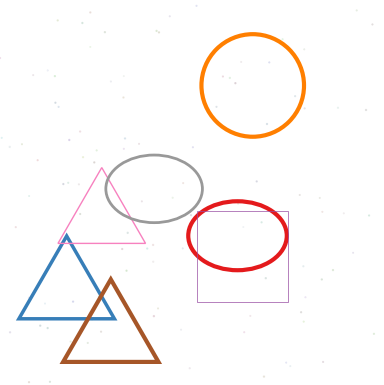[{"shape": "oval", "thickness": 3, "radius": 0.64, "center": [0.617, 0.388]}, {"shape": "triangle", "thickness": 2.5, "radius": 0.72, "center": [0.173, 0.244]}, {"shape": "square", "thickness": 0.5, "radius": 0.59, "center": [0.63, 0.335]}, {"shape": "circle", "thickness": 3, "radius": 0.67, "center": [0.656, 0.778]}, {"shape": "triangle", "thickness": 3, "radius": 0.71, "center": [0.288, 0.131]}, {"shape": "triangle", "thickness": 1, "radius": 0.66, "center": [0.264, 0.433]}, {"shape": "oval", "thickness": 2, "radius": 0.63, "center": [0.4, 0.509]}]